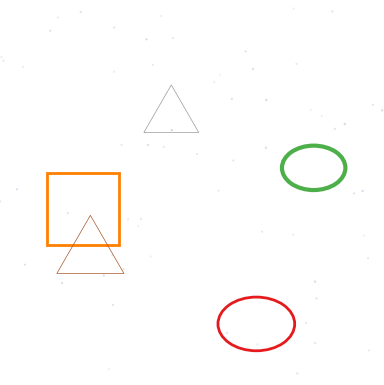[{"shape": "oval", "thickness": 2, "radius": 0.5, "center": [0.666, 0.159]}, {"shape": "oval", "thickness": 3, "radius": 0.41, "center": [0.815, 0.564]}, {"shape": "square", "thickness": 2, "radius": 0.47, "center": [0.216, 0.457]}, {"shape": "triangle", "thickness": 0.5, "radius": 0.5, "center": [0.235, 0.34]}, {"shape": "triangle", "thickness": 0.5, "radius": 0.41, "center": [0.445, 0.697]}]